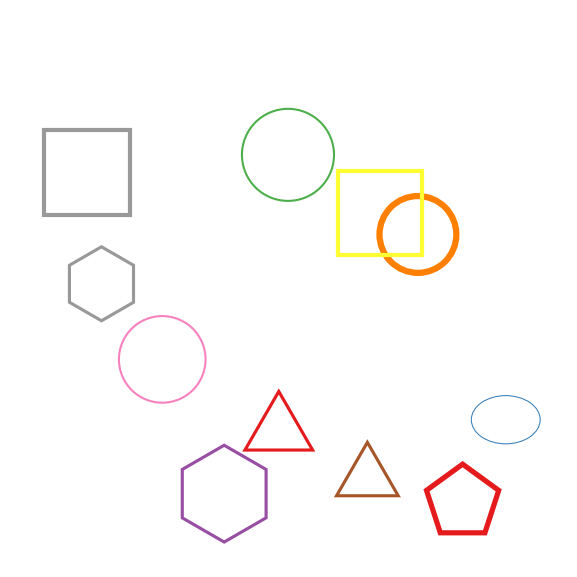[{"shape": "pentagon", "thickness": 2.5, "radius": 0.33, "center": [0.801, 0.13]}, {"shape": "triangle", "thickness": 1.5, "radius": 0.34, "center": [0.483, 0.254]}, {"shape": "oval", "thickness": 0.5, "radius": 0.3, "center": [0.876, 0.272]}, {"shape": "circle", "thickness": 1, "radius": 0.4, "center": [0.499, 0.731]}, {"shape": "hexagon", "thickness": 1.5, "radius": 0.42, "center": [0.388, 0.144]}, {"shape": "circle", "thickness": 3, "radius": 0.33, "center": [0.724, 0.593]}, {"shape": "square", "thickness": 2, "radius": 0.37, "center": [0.658, 0.63]}, {"shape": "triangle", "thickness": 1.5, "radius": 0.31, "center": [0.636, 0.172]}, {"shape": "circle", "thickness": 1, "radius": 0.38, "center": [0.281, 0.377]}, {"shape": "hexagon", "thickness": 1.5, "radius": 0.32, "center": [0.176, 0.508]}, {"shape": "square", "thickness": 2, "radius": 0.37, "center": [0.151, 0.701]}]